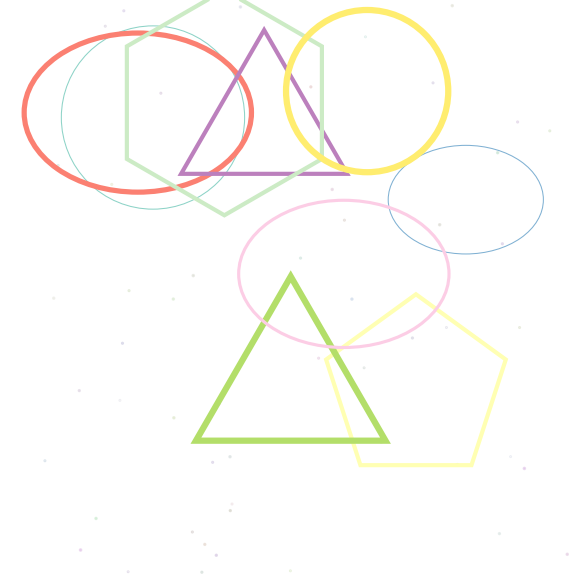[{"shape": "circle", "thickness": 0.5, "radius": 0.79, "center": [0.265, 0.796]}, {"shape": "pentagon", "thickness": 2, "radius": 0.82, "center": [0.72, 0.326]}, {"shape": "oval", "thickness": 2.5, "radius": 0.98, "center": [0.239, 0.804]}, {"shape": "oval", "thickness": 0.5, "radius": 0.67, "center": [0.807, 0.653]}, {"shape": "triangle", "thickness": 3, "radius": 0.95, "center": [0.503, 0.331]}, {"shape": "oval", "thickness": 1.5, "radius": 0.91, "center": [0.595, 0.525]}, {"shape": "triangle", "thickness": 2, "radius": 0.83, "center": [0.457, 0.781]}, {"shape": "hexagon", "thickness": 2, "radius": 0.97, "center": [0.389, 0.821]}, {"shape": "circle", "thickness": 3, "radius": 0.7, "center": [0.636, 0.841]}]